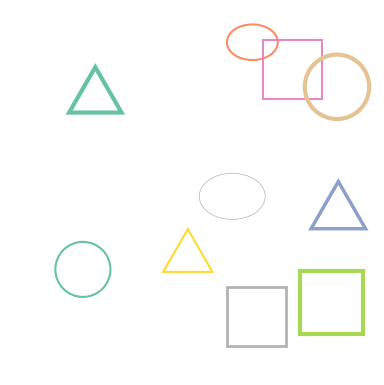[{"shape": "circle", "thickness": 1.5, "radius": 0.36, "center": [0.215, 0.3]}, {"shape": "triangle", "thickness": 3, "radius": 0.39, "center": [0.248, 0.747]}, {"shape": "oval", "thickness": 1.5, "radius": 0.33, "center": [0.655, 0.89]}, {"shape": "triangle", "thickness": 2.5, "radius": 0.41, "center": [0.879, 0.447]}, {"shape": "square", "thickness": 1.5, "radius": 0.38, "center": [0.76, 0.82]}, {"shape": "square", "thickness": 3, "radius": 0.41, "center": [0.862, 0.215]}, {"shape": "triangle", "thickness": 1.5, "radius": 0.37, "center": [0.488, 0.331]}, {"shape": "circle", "thickness": 3, "radius": 0.42, "center": [0.875, 0.774]}, {"shape": "oval", "thickness": 0.5, "radius": 0.43, "center": [0.603, 0.49]}, {"shape": "square", "thickness": 2, "radius": 0.38, "center": [0.666, 0.177]}]